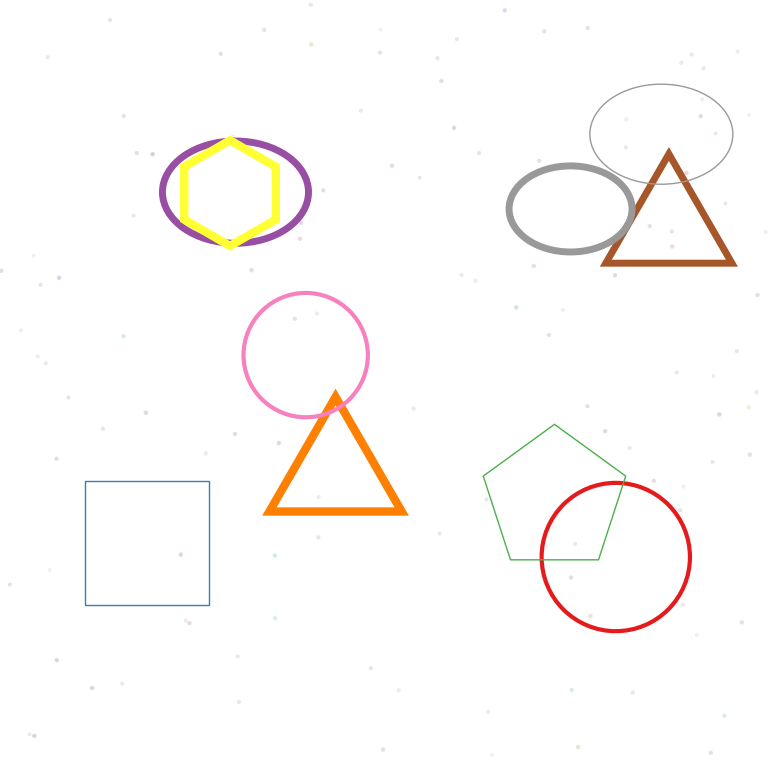[{"shape": "circle", "thickness": 1.5, "radius": 0.48, "center": [0.8, 0.277]}, {"shape": "square", "thickness": 0.5, "radius": 0.4, "center": [0.191, 0.295]}, {"shape": "pentagon", "thickness": 0.5, "radius": 0.49, "center": [0.72, 0.352]}, {"shape": "oval", "thickness": 2.5, "radius": 0.47, "center": [0.306, 0.75]}, {"shape": "triangle", "thickness": 3, "radius": 0.5, "center": [0.436, 0.385]}, {"shape": "hexagon", "thickness": 3, "radius": 0.34, "center": [0.299, 0.749]}, {"shape": "triangle", "thickness": 2.5, "radius": 0.47, "center": [0.869, 0.705]}, {"shape": "circle", "thickness": 1.5, "radius": 0.4, "center": [0.397, 0.539]}, {"shape": "oval", "thickness": 0.5, "radius": 0.46, "center": [0.859, 0.826]}, {"shape": "oval", "thickness": 2.5, "radius": 0.4, "center": [0.741, 0.729]}]